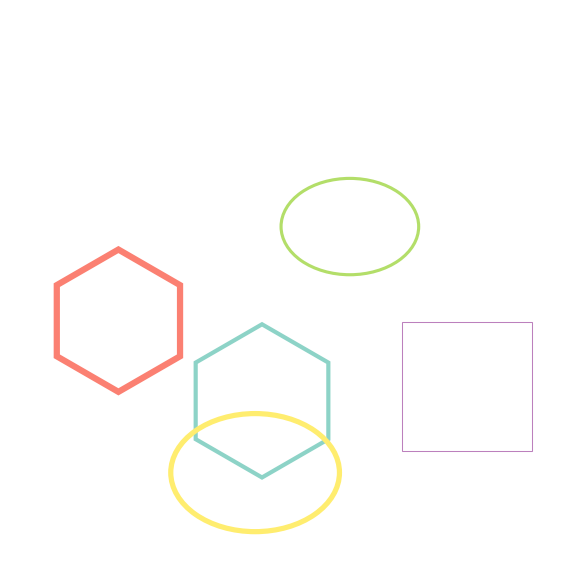[{"shape": "hexagon", "thickness": 2, "radius": 0.66, "center": [0.454, 0.305]}, {"shape": "hexagon", "thickness": 3, "radius": 0.62, "center": [0.205, 0.444]}, {"shape": "oval", "thickness": 1.5, "radius": 0.6, "center": [0.606, 0.607]}, {"shape": "square", "thickness": 0.5, "radius": 0.56, "center": [0.809, 0.33]}, {"shape": "oval", "thickness": 2.5, "radius": 0.73, "center": [0.442, 0.181]}]